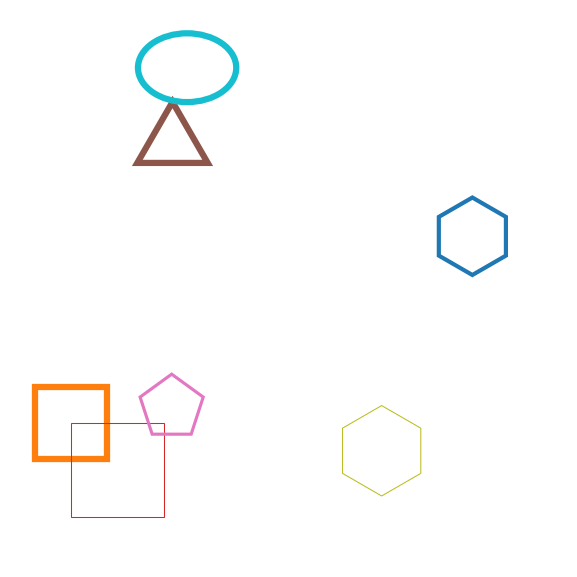[{"shape": "hexagon", "thickness": 2, "radius": 0.34, "center": [0.818, 0.59]}, {"shape": "square", "thickness": 3, "radius": 0.31, "center": [0.123, 0.266]}, {"shape": "square", "thickness": 0.5, "radius": 0.41, "center": [0.204, 0.186]}, {"shape": "triangle", "thickness": 3, "radius": 0.35, "center": [0.299, 0.752]}, {"shape": "pentagon", "thickness": 1.5, "radius": 0.29, "center": [0.297, 0.294]}, {"shape": "hexagon", "thickness": 0.5, "radius": 0.39, "center": [0.661, 0.219]}, {"shape": "oval", "thickness": 3, "radius": 0.43, "center": [0.324, 0.882]}]